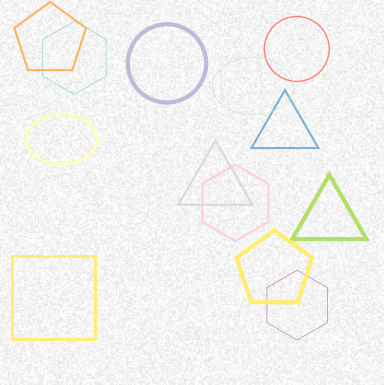[{"shape": "hexagon", "thickness": 0.5, "radius": 0.48, "center": [0.193, 0.85]}, {"shape": "oval", "thickness": 2, "radius": 0.46, "center": [0.159, 0.639]}, {"shape": "circle", "thickness": 3, "radius": 0.51, "center": [0.434, 0.835]}, {"shape": "circle", "thickness": 1, "radius": 0.42, "center": [0.771, 0.873]}, {"shape": "triangle", "thickness": 1.5, "radius": 0.5, "center": [0.74, 0.666]}, {"shape": "pentagon", "thickness": 1.5, "radius": 0.49, "center": [0.13, 0.897]}, {"shape": "triangle", "thickness": 3, "radius": 0.56, "center": [0.856, 0.435]}, {"shape": "hexagon", "thickness": 1.5, "radius": 0.5, "center": [0.611, 0.473]}, {"shape": "triangle", "thickness": 1.5, "radius": 0.56, "center": [0.56, 0.524]}, {"shape": "hexagon", "thickness": 0.5, "radius": 0.45, "center": [0.772, 0.207]}, {"shape": "oval", "thickness": 0.5, "radius": 0.53, "center": [0.657, 0.777]}, {"shape": "pentagon", "thickness": 3, "radius": 0.52, "center": [0.713, 0.299]}, {"shape": "square", "thickness": 2, "radius": 0.54, "center": [0.139, 0.227]}]